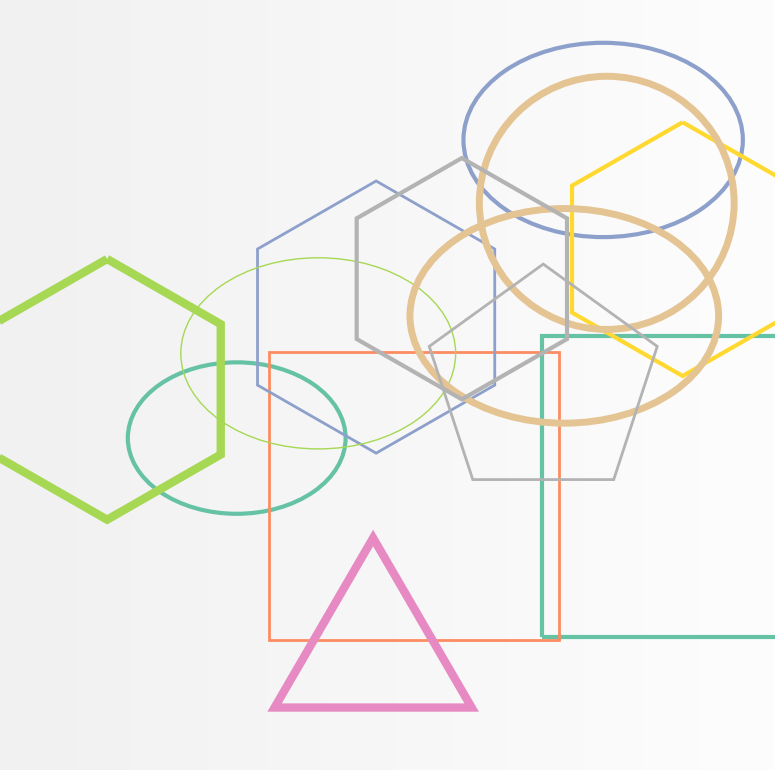[{"shape": "square", "thickness": 1.5, "radius": 0.98, "center": [0.895, 0.368]}, {"shape": "oval", "thickness": 1.5, "radius": 0.7, "center": [0.305, 0.431]}, {"shape": "square", "thickness": 1, "radius": 0.94, "center": [0.534, 0.356]}, {"shape": "oval", "thickness": 1.5, "radius": 0.9, "center": [0.778, 0.818]}, {"shape": "hexagon", "thickness": 1, "radius": 0.88, "center": [0.485, 0.588]}, {"shape": "triangle", "thickness": 3, "radius": 0.73, "center": [0.481, 0.155]}, {"shape": "hexagon", "thickness": 3, "radius": 0.85, "center": [0.138, 0.494]}, {"shape": "oval", "thickness": 0.5, "radius": 0.89, "center": [0.411, 0.541]}, {"shape": "hexagon", "thickness": 1.5, "radius": 0.82, "center": [0.881, 0.676]}, {"shape": "oval", "thickness": 2.5, "radius": 1.0, "center": [0.728, 0.59]}, {"shape": "circle", "thickness": 2.5, "radius": 0.82, "center": [0.783, 0.737]}, {"shape": "hexagon", "thickness": 1.5, "radius": 0.78, "center": [0.596, 0.638]}, {"shape": "pentagon", "thickness": 1, "radius": 0.77, "center": [0.701, 0.502]}]